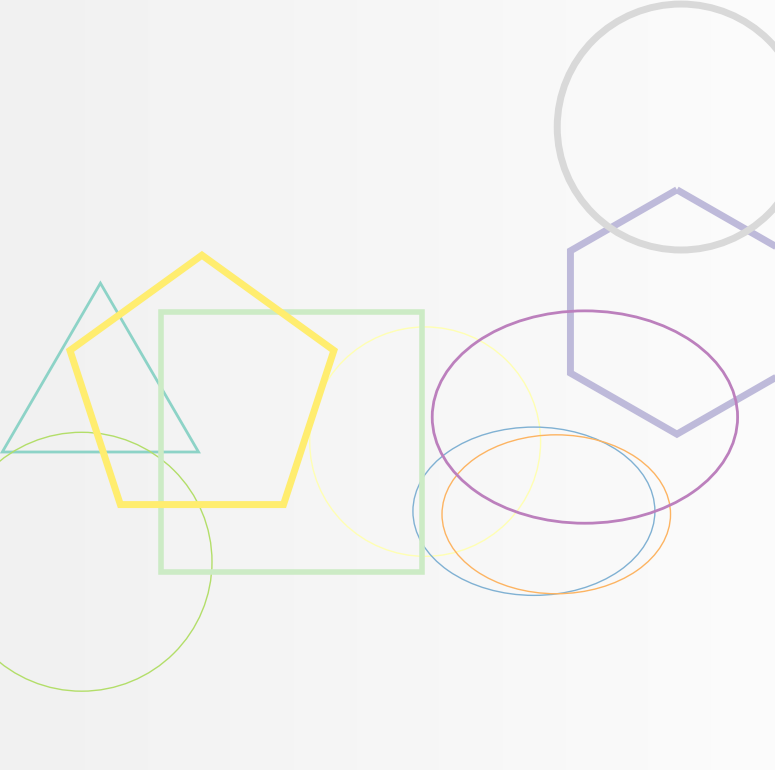[{"shape": "triangle", "thickness": 1, "radius": 0.73, "center": [0.13, 0.486]}, {"shape": "circle", "thickness": 0.5, "radius": 0.74, "center": [0.549, 0.426]}, {"shape": "hexagon", "thickness": 2.5, "radius": 0.79, "center": [0.873, 0.595]}, {"shape": "oval", "thickness": 0.5, "radius": 0.78, "center": [0.689, 0.336]}, {"shape": "oval", "thickness": 0.5, "radius": 0.74, "center": [0.718, 0.332]}, {"shape": "circle", "thickness": 0.5, "radius": 0.84, "center": [0.105, 0.27]}, {"shape": "circle", "thickness": 2.5, "radius": 0.8, "center": [0.879, 0.835]}, {"shape": "oval", "thickness": 1, "radius": 0.99, "center": [0.755, 0.458]}, {"shape": "square", "thickness": 2, "radius": 0.84, "center": [0.377, 0.426]}, {"shape": "pentagon", "thickness": 2.5, "radius": 0.9, "center": [0.261, 0.49]}]